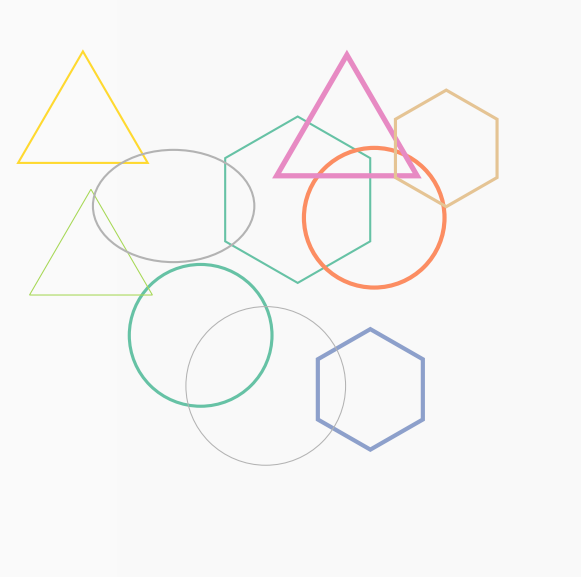[{"shape": "circle", "thickness": 1.5, "radius": 0.61, "center": [0.345, 0.418]}, {"shape": "hexagon", "thickness": 1, "radius": 0.72, "center": [0.512, 0.653]}, {"shape": "circle", "thickness": 2, "radius": 0.6, "center": [0.644, 0.622]}, {"shape": "hexagon", "thickness": 2, "radius": 0.52, "center": [0.637, 0.325]}, {"shape": "triangle", "thickness": 2.5, "radius": 0.7, "center": [0.597, 0.765]}, {"shape": "triangle", "thickness": 0.5, "radius": 0.61, "center": [0.156, 0.549]}, {"shape": "triangle", "thickness": 1, "radius": 0.64, "center": [0.143, 0.781]}, {"shape": "hexagon", "thickness": 1.5, "radius": 0.5, "center": [0.768, 0.742]}, {"shape": "circle", "thickness": 0.5, "radius": 0.69, "center": [0.457, 0.331]}, {"shape": "oval", "thickness": 1, "radius": 0.69, "center": [0.299, 0.642]}]